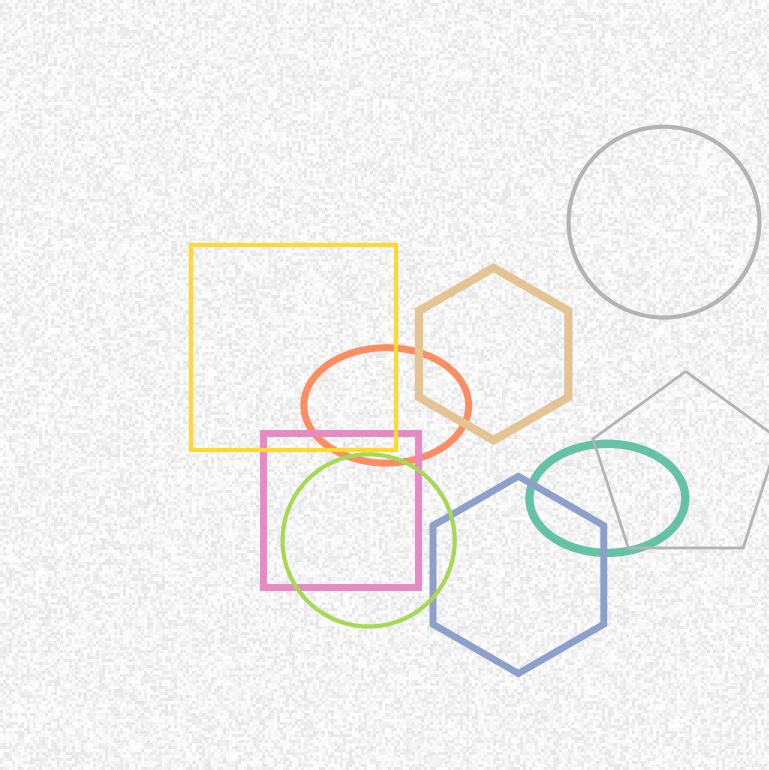[{"shape": "oval", "thickness": 3, "radius": 0.51, "center": [0.789, 0.353]}, {"shape": "oval", "thickness": 2.5, "radius": 0.54, "center": [0.502, 0.473]}, {"shape": "hexagon", "thickness": 2.5, "radius": 0.64, "center": [0.673, 0.253]}, {"shape": "square", "thickness": 2.5, "radius": 0.5, "center": [0.442, 0.338]}, {"shape": "circle", "thickness": 1.5, "radius": 0.56, "center": [0.479, 0.298]}, {"shape": "square", "thickness": 1.5, "radius": 0.67, "center": [0.382, 0.549]}, {"shape": "hexagon", "thickness": 3, "radius": 0.56, "center": [0.641, 0.54]}, {"shape": "circle", "thickness": 1.5, "radius": 0.62, "center": [0.862, 0.712]}, {"shape": "pentagon", "thickness": 1, "radius": 0.63, "center": [0.891, 0.391]}]